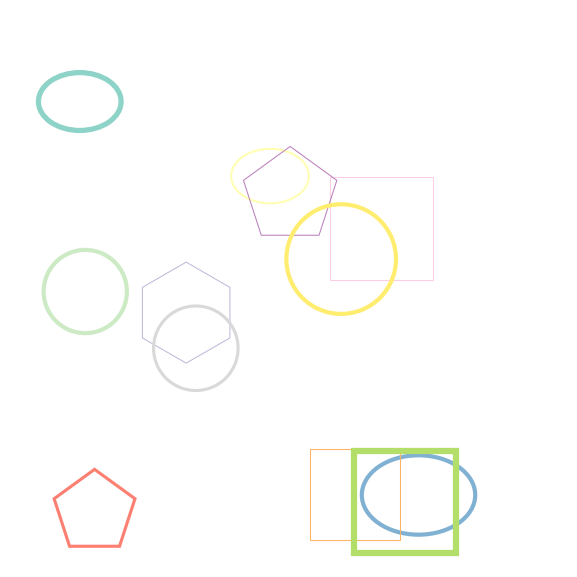[{"shape": "oval", "thickness": 2.5, "radius": 0.36, "center": [0.138, 0.823]}, {"shape": "oval", "thickness": 1, "radius": 0.34, "center": [0.468, 0.694]}, {"shape": "hexagon", "thickness": 0.5, "radius": 0.44, "center": [0.322, 0.458]}, {"shape": "pentagon", "thickness": 1.5, "radius": 0.37, "center": [0.164, 0.113]}, {"shape": "oval", "thickness": 2, "radius": 0.49, "center": [0.725, 0.142]}, {"shape": "square", "thickness": 0.5, "radius": 0.39, "center": [0.615, 0.142]}, {"shape": "square", "thickness": 3, "radius": 0.44, "center": [0.701, 0.13]}, {"shape": "square", "thickness": 0.5, "radius": 0.45, "center": [0.661, 0.604]}, {"shape": "circle", "thickness": 1.5, "radius": 0.37, "center": [0.339, 0.396]}, {"shape": "pentagon", "thickness": 0.5, "radius": 0.43, "center": [0.502, 0.661]}, {"shape": "circle", "thickness": 2, "radius": 0.36, "center": [0.148, 0.494]}, {"shape": "circle", "thickness": 2, "radius": 0.47, "center": [0.591, 0.551]}]